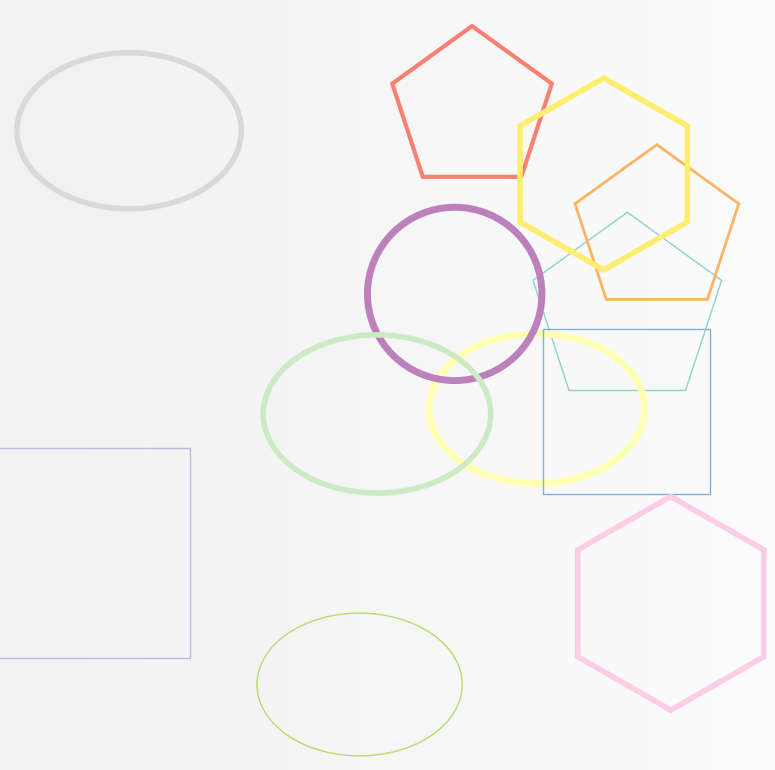[{"shape": "pentagon", "thickness": 0.5, "radius": 0.64, "center": [0.809, 0.596]}, {"shape": "oval", "thickness": 2.5, "radius": 0.7, "center": [0.693, 0.469]}, {"shape": "square", "thickness": 0.5, "radius": 0.68, "center": [0.109, 0.282]}, {"shape": "pentagon", "thickness": 1.5, "radius": 0.54, "center": [0.609, 0.858]}, {"shape": "square", "thickness": 0.5, "radius": 0.54, "center": [0.808, 0.466]}, {"shape": "pentagon", "thickness": 1, "radius": 0.56, "center": [0.848, 0.701]}, {"shape": "oval", "thickness": 0.5, "radius": 0.66, "center": [0.464, 0.111]}, {"shape": "hexagon", "thickness": 2, "radius": 0.69, "center": [0.866, 0.216]}, {"shape": "oval", "thickness": 2, "radius": 0.72, "center": [0.167, 0.83]}, {"shape": "circle", "thickness": 2.5, "radius": 0.56, "center": [0.587, 0.618]}, {"shape": "oval", "thickness": 2, "radius": 0.73, "center": [0.486, 0.462]}, {"shape": "hexagon", "thickness": 2, "radius": 0.62, "center": [0.779, 0.774]}]